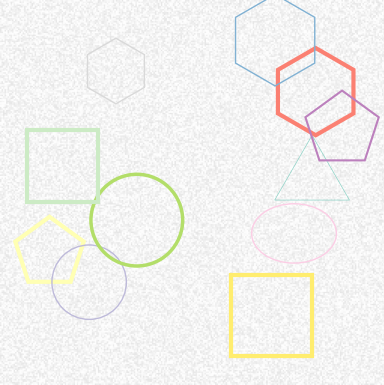[{"shape": "triangle", "thickness": 0.5, "radius": 0.56, "center": [0.811, 0.536]}, {"shape": "pentagon", "thickness": 3, "radius": 0.47, "center": [0.129, 0.344]}, {"shape": "circle", "thickness": 1, "radius": 0.48, "center": [0.232, 0.267]}, {"shape": "hexagon", "thickness": 3, "radius": 0.57, "center": [0.82, 0.762]}, {"shape": "hexagon", "thickness": 1, "radius": 0.59, "center": [0.715, 0.896]}, {"shape": "circle", "thickness": 2.5, "radius": 0.6, "center": [0.355, 0.428]}, {"shape": "oval", "thickness": 1, "radius": 0.55, "center": [0.764, 0.394]}, {"shape": "hexagon", "thickness": 1, "radius": 0.43, "center": [0.301, 0.816]}, {"shape": "pentagon", "thickness": 1.5, "radius": 0.5, "center": [0.889, 0.664]}, {"shape": "square", "thickness": 3, "radius": 0.46, "center": [0.161, 0.569]}, {"shape": "square", "thickness": 3, "radius": 0.52, "center": [0.706, 0.181]}]